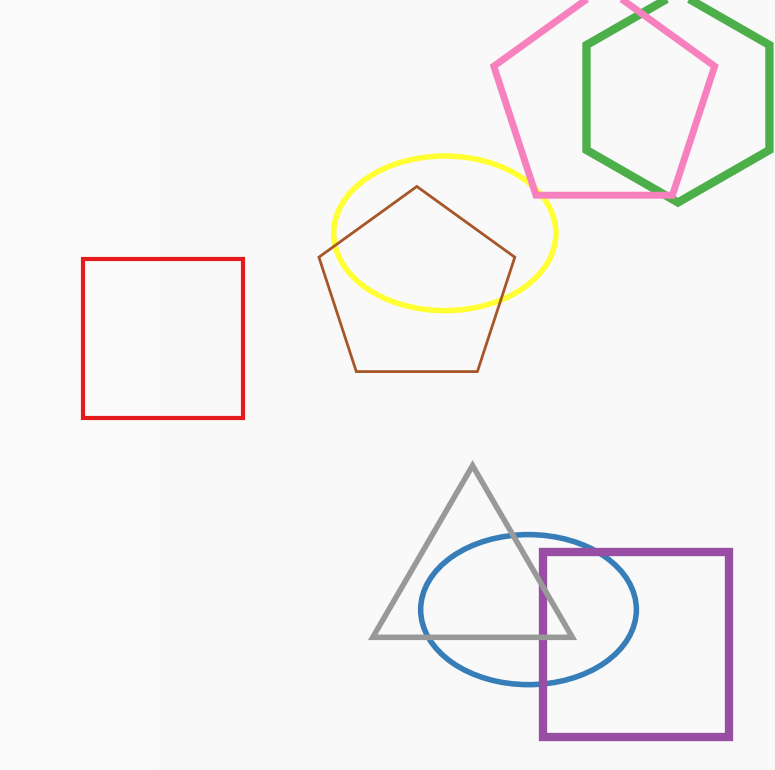[{"shape": "square", "thickness": 1.5, "radius": 0.52, "center": [0.21, 0.56]}, {"shape": "oval", "thickness": 2, "radius": 0.7, "center": [0.682, 0.208]}, {"shape": "hexagon", "thickness": 3, "radius": 0.68, "center": [0.875, 0.873]}, {"shape": "square", "thickness": 3, "radius": 0.6, "center": [0.821, 0.163]}, {"shape": "oval", "thickness": 2, "radius": 0.72, "center": [0.574, 0.697]}, {"shape": "pentagon", "thickness": 1, "radius": 0.66, "center": [0.538, 0.625]}, {"shape": "pentagon", "thickness": 2.5, "radius": 0.75, "center": [0.78, 0.868]}, {"shape": "triangle", "thickness": 2, "radius": 0.74, "center": [0.61, 0.247]}]